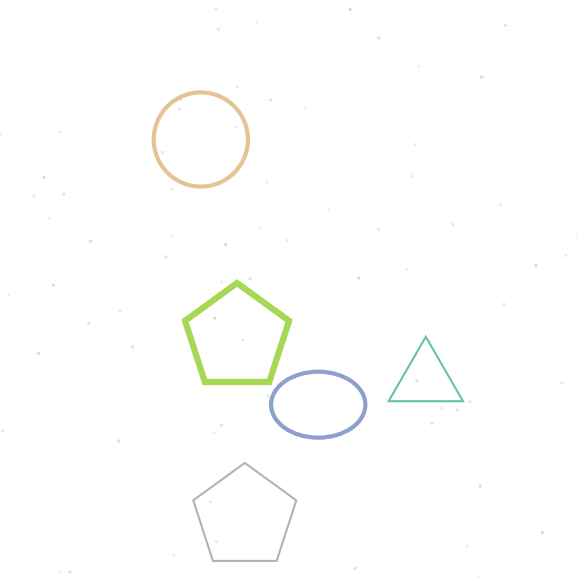[{"shape": "triangle", "thickness": 1, "radius": 0.37, "center": [0.737, 0.342]}, {"shape": "oval", "thickness": 2, "radius": 0.41, "center": [0.551, 0.298]}, {"shape": "pentagon", "thickness": 3, "radius": 0.47, "center": [0.411, 0.414]}, {"shape": "circle", "thickness": 2, "radius": 0.41, "center": [0.348, 0.758]}, {"shape": "pentagon", "thickness": 1, "radius": 0.47, "center": [0.424, 0.104]}]